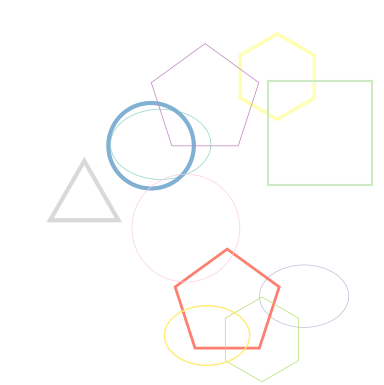[{"shape": "oval", "thickness": 0.5, "radius": 0.65, "center": [0.417, 0.625]}, {"shape": "hexagon", "thickness": 2.5, "radius": 0.56, "center": [0.72, 0.801]}, {"shape": "oval", "thickness": 0.5, "radius": 0.58, "center": [0.79, 0.231]}, {"shape": "pentagon", "thickness": 2, "radius": 0.71, "center": [0.59, 0.211]}, {"shape": "circle", "thickness": 3, "radius": 0.56, "center": [0.392, 0.621]}, {"shape": "hexagon", "thickness": 0.5, "radius": 0.55, "center": [0.68, 0.118]}, {"shape": "circle", "thickness": 0.5, "radius": 0.7, "center": [0.483, 0.407]}, {"shape": "triangle", "thickness": 3, "radius": 0.51, "center": [0.219, 0.479]}, {"shape": "pentagon", "thickness": 0.5, "radius": 0.73, "center": [0.533, 0.74]}, {"shape": "square", "thickness": 1.5, "radius": 0.67, "center": [0.831, 0.655]}, {"shape": "oval", "thickness": 1, "radius": 0.55, "center": [0.538, 0.129]}]